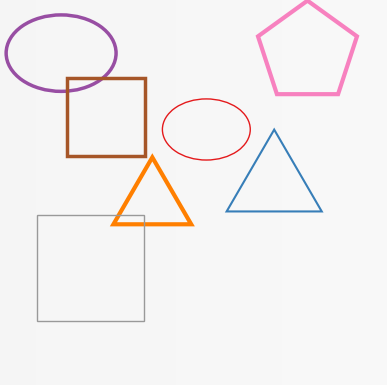[{"shape": "oval", "thickness": 1, "radius": 0.57, "center": [0.532, 0.664]}, {"shape": "triangle", "thickness": 1.5, "radius": 0.71, "center": [0.708, 0.522]}, {"shape": "oval", "thickness": 2.5, "radius": 0.71, "center": [0.158, 0.862]}, {"shape": "triangle", "thickness": 3, "radius": 0.58, "center": [0.393, 0.475]}, {"shape": "square", "thickness": 2.5, "radius": 0.5, "center": [0.273, 0.696]}, {"shape": "pentagon", "thickness": 3, "radius": 0.67, "center": [0.794, 0.864]}, {"shape": "square", "thickness": 1, "radius": 0.69, "center": [0.233, 0.303]}]